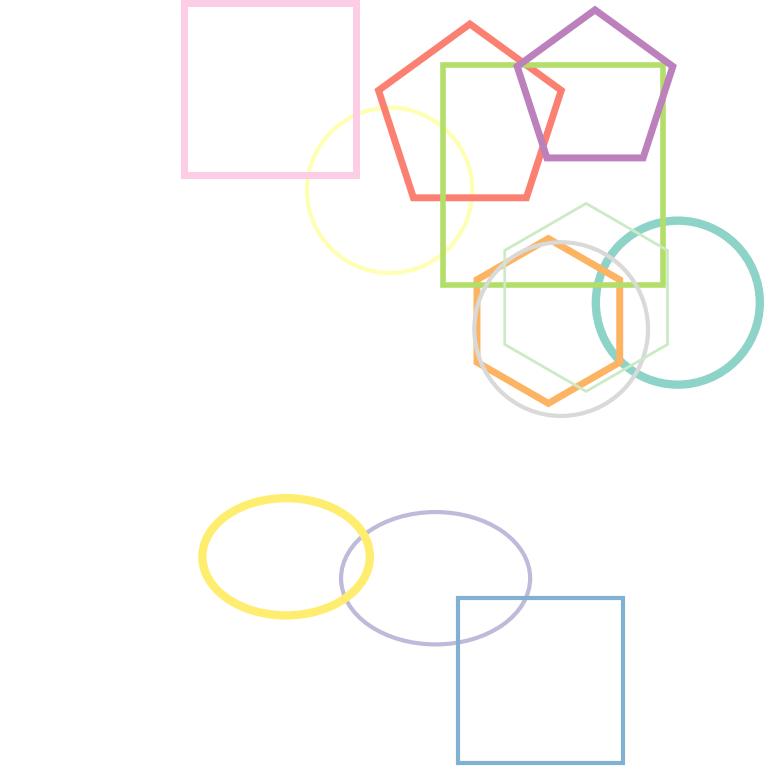[{"shape": "circle", "thickness": 3, "radius": 0.53, "center": [0.88, 0.607]}, {"shape": "circle", "thickness": 1.5, "radius": 0.54, "center": [0.506, 0.753]}, {"shape": "oval", "thickness": 1.5, "radius": 0.61, "center": [0.566, 0.249]}, {"shape": "pentagon", "thickness": 2.5, "radius": 0.62, "center": [0.61, 0.844]}, {"shape": "square", "thickness": 1.5, "radius": 0.54, "center": [0.702, 0.116]}, {"shape": "hexagon", "thickness": 2.5, "radius": 0.54, "center": [0.712, 0.583]}, {"shape": "square", "thickness": 2, "radius": 0.71, "center": [0.718, 0.772]}, {"shape": "square", "thickness": 2.5, "radius": 0.56, "center": [0.35, 0.885]}, {"shape": "circle", "thickness": 1.5, "radius": 0.56, "center": [0.729, 0.573]}, {"shape": "pentagon", "thickness": 2.5, "radius": 0.53, "center": [0.773, 0.881]}, {"shape": "hexagon", "thickness": 1, "radius": 0.61, "center": [0.761, 0.614]}, {"shape": "oval", "thickness": 3, "radius": 0.54, "center": [0.372, 0.277]}]